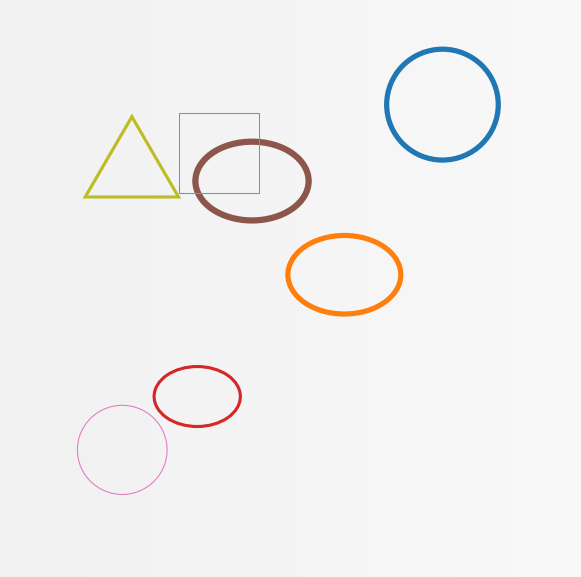[{"shape": "circle", "thickness": 2.5, "radius": 0.48, "center": [0.761, 0.818]}, {"shape": "oval", "thickness": 2.5, "radius": 0.49, "center": [0.592, 0.523]}, {"shape": "oval", "thickness": 1.5, "radius": 0.37, "center": [0.339, 0.313]}, {"shape": "oval", "thickness": 3, "radius": 0.49, "center": [0.434, 0.686]}, {"shape": "circle", "thickness": 0.5, "radius": 0.39, "center": [0.21, 0.22]}, {"shape": "triangle", "thickness": 1.5, "radius": 0.46, "center": [0.227, 0.704]}, {"shape": "square", "thickness": 0.5, "radius": 0.35, "center": [0.377, 0.734]}]